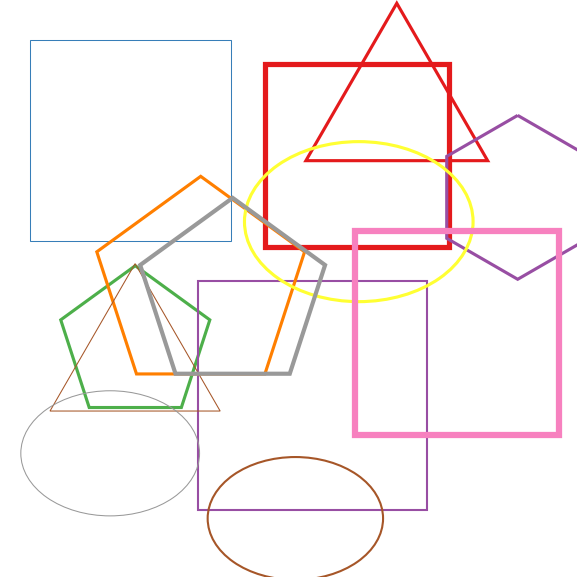[{"shape": "triangle", "thickness": 1.5, "radius": 0.91, "center": [0.687, 0.812]}, {"shape": "square", "thickness": 2.5, "radius": 0.79, "center": [0.618, 0.73]}, {"shape": "square", "thickness": 0.5, "radius": 0.87, "center": [0.225, 0.756]}, {"shape": "pentagon", "thickness": 1.5, "radius": 0.68, "center": [0.234, 0.403]}, {"shape": "hexagon", "thickness": 1.5, "radius": 0.71, "center": [0.896, 0.657]}, {"shape": "square", "thickness": 1, "radius": 0.99, "center": [0.541, 0.313]}, {"shape": "pentagon", "thickness": 1.5, "radius": 0.95, "center": [0.348, 0.505]}, {"shape": "oval", "thickness": 1.5, "radius": 0.99, "center": [0.621, 0.615]}, {"shape": "triangle", "thickness": 0.5, "radius": 0.85, "center": [0.234, 0.372]}, {"shape": "oval", "thickness": 1, "radius": 0.76, "center": [0.511, 0.101]}, {"shape": "square", "thickness": 3, "radius": 0.88, "center": [0.791, 0.423]}, {"shape": "pentagon", "thickness": 2, "radius": 0.84, "center": [0.403, 0.488]}, {"shape": "oval", "thickness": 0.5, "radius": 0.77, "center": [0.191, 0.214]}]